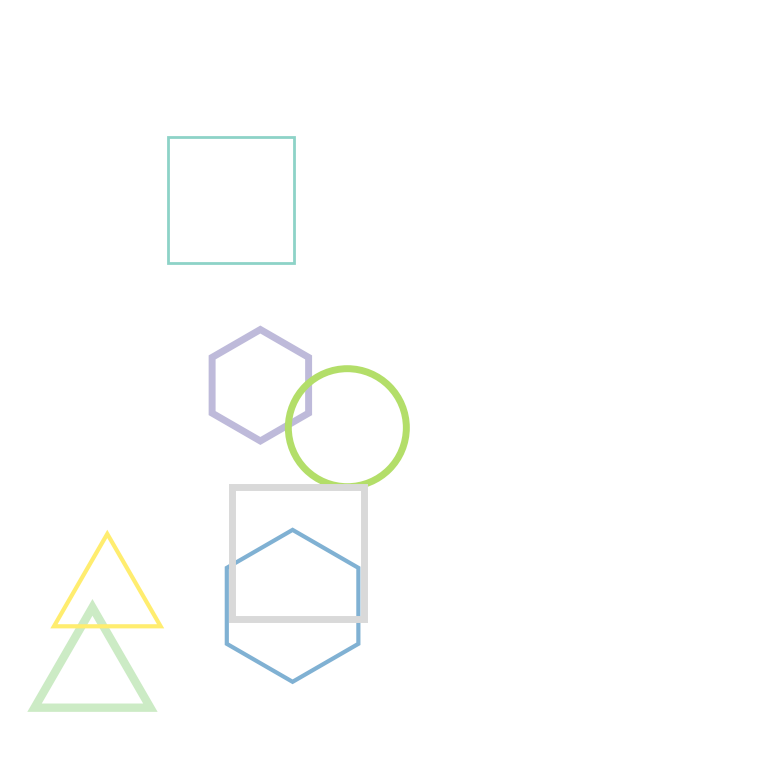[{"shape": "square", "thickness": 1, "radius": 0.41, "center": [0.3, 0.74]}, {"shape": "hexagon", "thickness": 2.5, "radius": 0.36, "center": [0.338, 0.5]}, {"shape": "hexagon", "thickness": 1.5, "radius": 0.49, "center": [0.38, 0.213]}, {"shape": "circle", "thickness": 2.5, "radius": 0.38, "center": [0.451, 0.445]}, {"shape": "square", "thickness": 2.5, "radius": 0.43, "center": [0.387, 0.282]}, {"shape": "triangle", "thickness": 3, "radius": 0.43, "center": [0.12, 0.124]}, {"shape": "triangle", "thickness": 1.5, "radius": 0.4, "center": [0.139, 0.227]}]